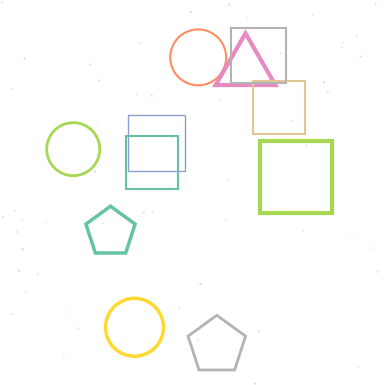[{"shape": "square", "thickness": 1.5, "radius": 0.34, "center": [0.395, 0.578]}, {"shape": "pentagon", "thickness": 2.5, "radius": 0.34, "center": [0.287, 0.397]}, {"shape": "circle", "thickness": 1.5, "radius": 0.36, "center": [0.515, 0.851]}, {"shape": "square", "thickness": 1, "radius": 0.37, "center": [0.407, 0.629]}, {"shape": "triangle", "thickness": 3, "radius": 0.45, "center": [0.638, 0.824]}, {"shape": "circle", "thickness": 2, "radius": 0.34, "center": [0.19, 0.613]}, {"shape": "square", "thickness": 3, "radius": 0.46, "center": [0.769, 0.54]}, {"shape": "circle", "thickness": 2.5, "radius": 0.38, "center": [0.349, 0.15]}, {"shape": "square", "thickness": 1.5, "radius": 0.34, "center": [0.724, 0.72]}, {"shape": "pentagon", "thickness": 2, "radius": 0.39, "center": [0.563, 0.103]}, {"shape": "square", "thickness": 1.5, "radius": 0.35, "center": [0.672, 0.856]}]